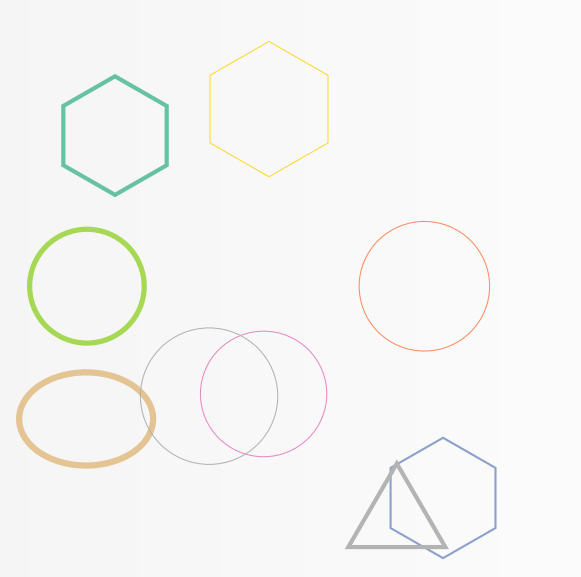[{"shape": "hexagon", "thickness": 2, "radius": 0.51, "center": [0.198, 0.764]}, {"shape": "circle", "thickness": 0.5, "radius": 0.56, "center": [0.73, 0.503]}, {"shape": "hexagon", "thickness": 1, "radius": 0.52, "center": [0.762, 0.137]}, {"shape": "circle", "thickness": 0.5, "radius": 0.54, "center": [0.454, 0.317]}, {"shape": "circle", "thickness": 2.5, "radius": 0.49, "center": [0.15, 0.504]}, {"shape": "hexagon", "thickness": 0.5, "radius": 0.59, "center": [0.463, 0.81]}, {"shape": "oval", "thickness": 3, "radius": 0.58, "center": [0.148, 0.274]}, {"shape": "triangle", "thickness": 2, "radius": 0.48, "center": [0.683, 0.1]}, {"shape": "circle", "thickness": 0.5, "radius": 0.59, "center": [0.36, 0.313]}]